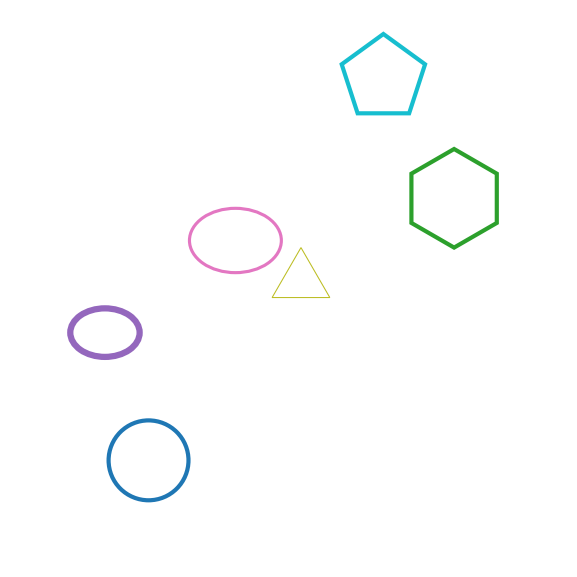[{"shape": "circle", "thickness": 2, "radius": 0.35, "center": [0.257, 0.202]}, {"shape": "hexagon", "thickness": 2, "radius": 0.43, "center": [0.786, 0.656]}, {"shape": "oval", "thickness": 3, "radius": 0.3, "center": [0.182, 0.423]}, {"shape": "oval", "thickness": 1.5, "radius": 0.4, "center": [0.408, 0.583]}, {"shape": "triangle", "thickness": 0.5, "radius": 0.29, "center": [0.521, 0.513]}, {"shape": "pentagon", "thickness": 2, "radius": 0.38, "center": [0.664, 0.864]}]